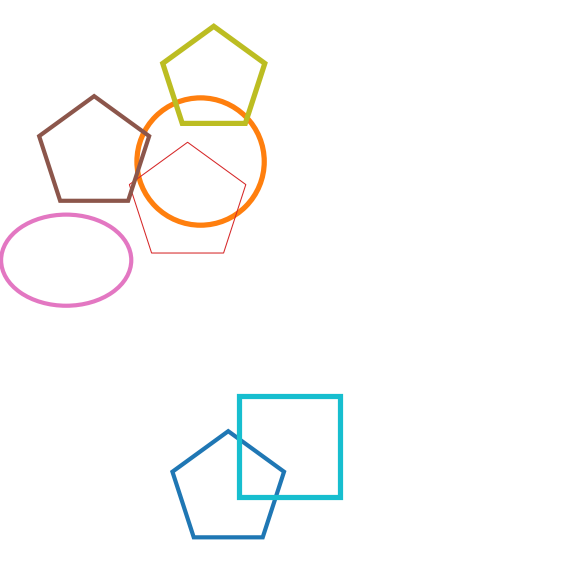[{"shape": "pentagon", "thickness": 2, "radius": 0.51, "center": [0.395, 0.151]}, {"shape": "circle", "thickness": 2.5, "radius": 0.55, "center": [0.347, 0.719]}, {"shape": "pentagon", "thickness": 0.5, "radius": 0.53, "center": [0.325, 0.647]}, {"shape": "pentagon", "thickness": 2, "radius": 0.5, "center": [0.163, 0.732]}, {"shape": "oval", "thickness": 2, "radius": 0.56, "center": [0.115, 0.549]}, {"shape": "pentagon", "thickness": 2.5, "radius": 0.46, "center": [0.37, 0.861]}, {"shape": "square", "thickness": 2.5, "radius": 0.44, "center": [0.501, 0.226]}]